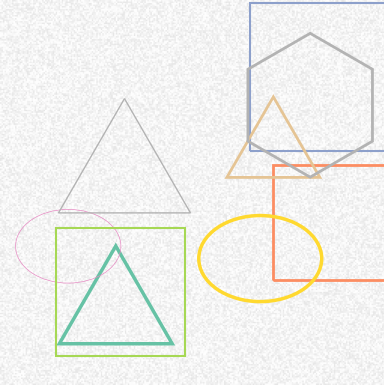[{"shape": "triangle", "thickness": 2.5, "radius": 0.85, "center": [0.301, 0.192]}, {"shape": "square", "thickness": 2, "radius": 0.75, "center": [0.859, 0.422]}, {"shape": "square", "thickness": 1.5, "radius": 0.96, "center": [0.84, 0.801]}, {"shape": "oval", "thickness": 0.5, "radius": 0.68, "center": [0.177, 0.36]}, {"shape": "square", "thickness": 1.5, "radius": 0.83, "center": [0.313, 0.241]}, {"shape": "oval", "thickness": 2.5, "radius": 0.8, "center": [0.676, 0.328]}, {"shape": "triangle", "thickness": 2, "radius": 0.7, "center": [0.71, 0.609]}, {"shape": "triangle", "thickness": 1, "radius": 0.99, "center": [0.323, 0.546]}, {"shape": "hexagon", "thickness": 2, "radius": 0.93, "center": [0.806, 0.727]}]